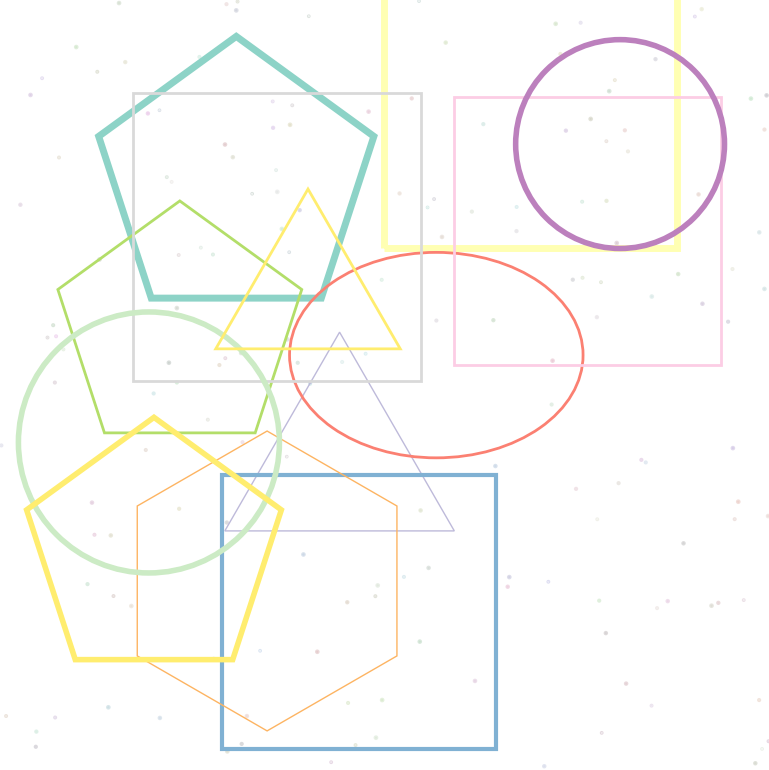[{"shape": "pentagon", "thickness": 2.5, "radius": 0.94, "center": [0.307, 0.765]}, {"shape": "square", "thickness": 2.5, "radius": 0.95, "center": [0.689, 0.868]}, {"shape": "triangle", "thickness": 0.5, "radius": 0.86, "center": [0.441, 0.397]}, {"shape": "oval", "thickness": 1, "radius": 0.95, "center": [0.567, 0.539]}, {"shape": "square", "thickness": 1.5, "radius": 0.89, "center": [0.466, 0.205]}, {"shape": "hexagon", "thickness": 0.5, "radius": 0.97, "center": [0.347, 0.245]}, {"shape": "pentagon", "thickness": 1, "radius": 0.83, "center": [0.234, 0.573]}, {"shape": "square", "thickness": 1, "radius": 0.87, "center": [0.763, 0.7]}, {"shape": "square", "thickness": 1, "radius": 0.93, "center": [0.36, 0.692]}, {"shape": "circle", "thickness": 2, "radius": 0.68, "center": [0.805, 0.813]}, {"shape": "circle", "thickness": 2, "radius": 0.85, "center": [0.193, 0.425]}, {"shape": "pentagon", "thickness": 2, "radius": 0.87, "center": [0.2, 0.284]}, {"shape": "triangle", "thickness": 1, "radius": 0.69, "center": [0.4, 0.616]}]